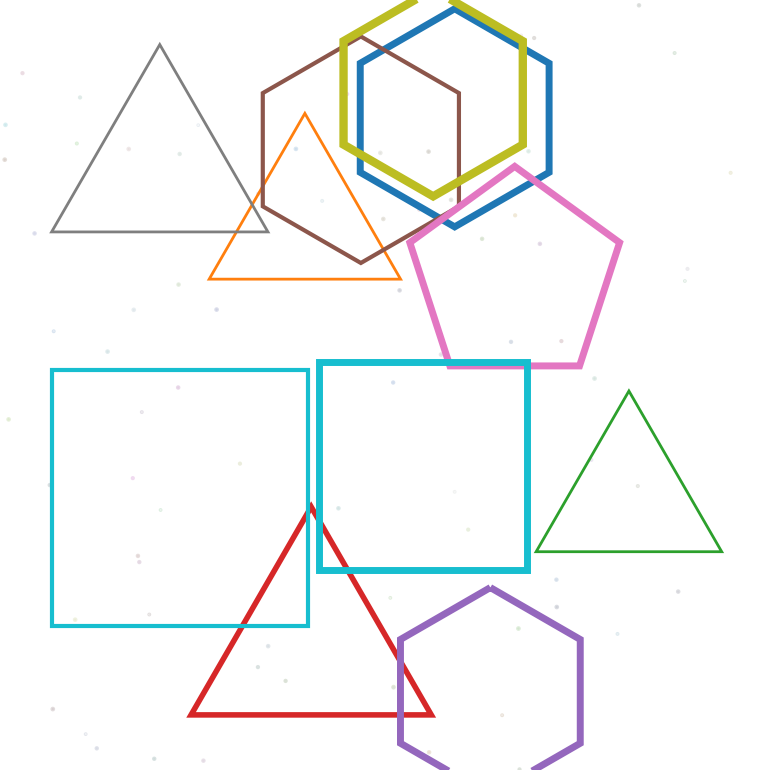[{"shape": "hexagon", "thickness": 2.5, "radius": 0.71, "center": [0.59, 0.847]}, {"shape": "triangle", "thickness": 1, "radius": 0.72, "center": [0.396, 0.709]}, {"shape": "triangle", "thickness": 1, "radius": 0.7, "center": [0.817, 0.353]}, {"shape": "triangle", "thickness": 2, "radius": 0.9, "center": [0.404, 0.162]}, {"shape": "hexagon", "thickness": 2.5, "radius": 0.67, "center": [0.637, 0.102]}, {"shape": "hexagon", "thickness": 1.5, "radius": 0.74, "center": [0.469, 0.806]}, {"shape": "pentagon", "thickness": 2.5, "radius": 0.72, "center": [0.668, 0.641]}, {"shape": "triangle", "thickness": 1, "radius": 0.81, "center": [0.207, 0.78]}, {"shape": "hexagon", "thickness": 3, "radius": 0.67, "center": [0.563, 0.879]}, {"shape": "square", "thickness": 2.5, "radius": 0.67, "center": [0.549, 0.394]}, {"shape": "square", "thickness": 1.5, "radius": 0.83, "center": [0.233, 0.353]}]